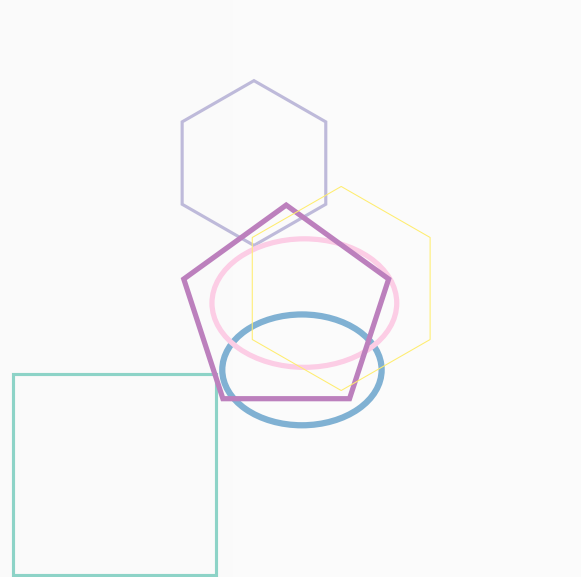[{"shape": "square", "thickness": 1.5, "radius": 0.87, "center": [0.197, 0.177]}, {"shape": "hexagon", "thickness": 1.5, "radius": 0.71, "center": [0.437, 0.717]}, {"shape": "oval", "thickness": 3, "radius": 0.69, "center": [0.519, 0.359]}, {"shape": "oval", "thickness": 2.5, "radius": 0.79, "center": [0.524, 0.474]}, {"shape": "pentagon", "thickness": 2.5, "radius": 0.93, "center": [0.492, 0.459]}, {"shape": "hexagon", "thickness": 0.5, "radius": 0.88, "center": [0.587, 0.5]}]